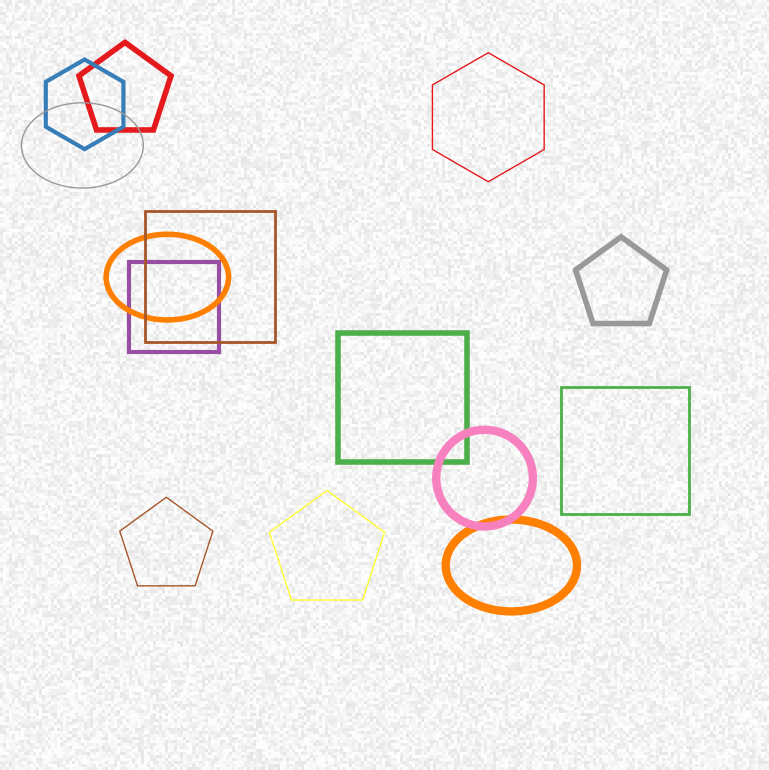[{"shape": "hexagon", "thickness": 0.5, "radius": 0.42, "center": [0.634, 0.848]}, {"shape": "pentagon", "thickness": 2, "radius": 0.31, "center": [0.162, 0.882]}, {"shape": "hexagon", "thickness": 1.5, "radius": 0.29, "center": [0.11, 0.865]}, {"shape": "square", "thickness": 2, "radius": 0.42, "center": [0.523, 0.484]}, {"shape": "square", "thickness": 1, "radius": 0.41, "center": [0.811, 0.415]}, {"shape": "square", "thickness": 1.5, "radius": 0.29, "center": [0.226, 0.602]}, {"shape": "oval", "thickness": 3, "radius": 0.43, "center": [0.664, 0.266]}, {"shape": "oval", "thickness": 2, "radius": 0.4, "center": [0.217, 0.64]}, {"shape": "pentagon", "thickness": 0.5, "radius": 0.39, "center": [0.425, 0.284]}, {"shape": "square", "thickness": 1, "radius": 0.42, "center": [0.273, 0.641]}, {"shape": "pentagon", "thickness": 0.5, "radius": 0.32, "center": [0.216, 0.291]}, {"shape": "circle", "thickness": 3, "radius": 0.31, "center": [0.629, 0.379]}, {"shape": "pentagon", "thickness": 2, "radius": 0.31, "center": [0.807, 0.63]}, {"shape": "oval", "thickness": 0.5, "radius": 0.4, "center": [0.107, 0.811]}]